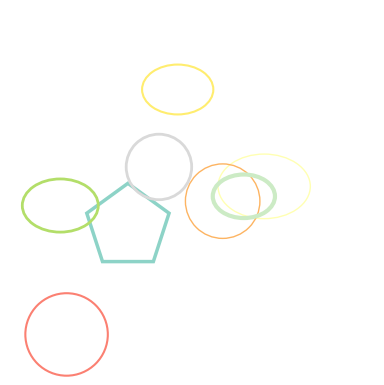[{"shape": "pentagon", "thickness": 2.5, "radius": 0.56, "center": [0.332, 0.411]}, {"shape": "oval", "thickness": 1, "radius": 0.6, "center": [0.686, 0.516]}, {"shape": "circle", "thickness": 1.5, "radius": 0.54, "center": [0.173, 0.131]}, {"shape": "circle", "thickness": 1, "radius": 0.48, "center": [0.578, 0.478]}, {"shape": "oval", "thickness": 2, "radius": 0.49, "center": [0.157, 0.466]}, {"shape": "circle", "thickness": 2, "radius": 0.43, "center": [0.413, 0.566]}, {"shape": "oval", "thickness": 3, "radius": 0.4, "center": [0.633, 0.49]}, {"shape": "oval", "thickness": 1.5, "radius": 0.46, "center": [0.462, 0.768]}]